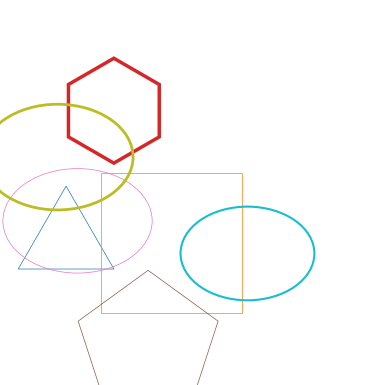[{"shape": "triangle", "thickness": 0.5, "radius": 0.72, "center": [0.172, 0.373]}, {"shape": "square", "thickness": 0.5, "radius": 0.91, "center": [0.444, 0.369]}, {"shape": "hexagon", "thickness": 2.5, "radius": 0.68, "center": [0.296, 0.712]}, {"shape": "pentagon", "thickness": 0.5, "radius": 0.96, "center": [0.385, 0.107]}, {"shape": "oval", "thickness": 0.5, "radius": 0.97, "center": [0.201, 0.426]}, {"shape": "oval", "thickness": 2, "radius": 0.98, "center": [0.149, 0.592]}, {"shape": "oval", "thickness": 1.5, "radius": 0.87, "center": [0.643, 0.342]}]